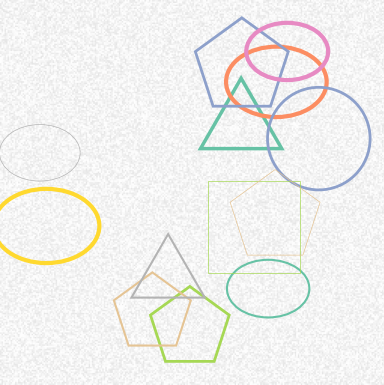[{"shape": "oval", "thickness": 1.5, "radius": 0.53, "center": [0.697, 0.25]}, {"shape": "triangle", "thickness": 2.5, "radius": 0.61, "center": [0.626, 0.675]}, {"shape": "oval", "thickness": 3, "radius": 0.65, "center": [0.718, 0.787]}, {"shape": "circle", "thickness": 2, "radius": 0.67, "center": [0.828, 0.64]}, {"shape": "pentagon", "thickness": 2, "radius": 0.63, "center": [0.628, 0.827]}, {"shape": "oval", "thickness": 3, "radius": 0.53, "center": [0.746, 0.866]}, {"shape": "pentagon", "thickness": 2, "radius": 0.54, "center": [0.493, 0.148]}, {"shape": "square", "thickness": 0.5, "radius": 0.6, "center": [0.66, 0.41]}, {"shape": "oval", "thickness": 3, "radius": 0.69, "center": [0.12, 0.413]}, {"shape": "pentagon", "thickness": 0.5, "radius": 0.61, "center": [0.715, 0.437]}, {"shape": "pentagon", "thickness": 1.5, "radius": 0.53, "center": [0.396, 0.187]}, {"shape": "triangle", "thickness": 1.5, "radius": 0.55, "center": [0.437, 0.282]}, {"shape": "oval", "thickness": 0.5, "radius": 0.52, "center": [0.103, 0.603]}]